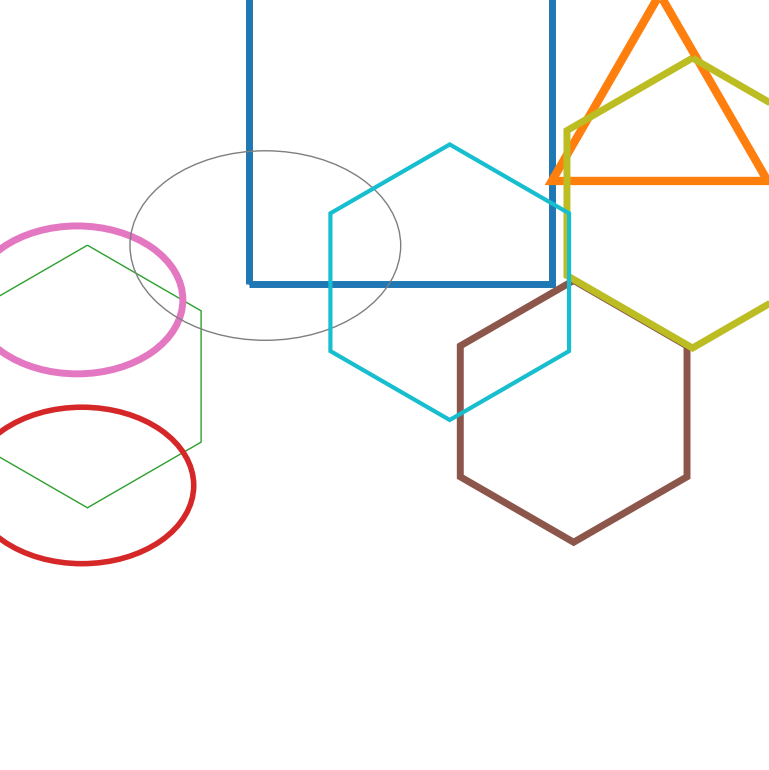[{"shape": "square", "thickness": 2.5, "radius": 0.98, "center": [0.52, 0.828]}, {"shape": "triangle", "thickness": 3, "radius": 0.81, "center": [0.857, 0.846]}, {"shape": "hexagon", "thickness": 0.5, "radius": 0.85, "center": [0.114, 0.511]}, {"shape": "oval", "thickness": 2, "radius": 0.73, "center": [0.106, 0.37]}, {"shape": "hexagon", "thickness": 2.5, "radius": 0.85, "center": [0.745, 0.466]}, {"shape": "oval", "thickness": 2.5, "radius": 0.69, "center": [0.1, 0.611]}, {"shape": "oval", "thickness": 0.5, "radius": 0.88, "center": [0.345, 0.681]}, {"shape": "hexagon", "thickness": 2.5, "radius": 0.94, "center": [0.899, 0.736]}, {"shape": "hexagon", "thickness": 1.5, "radius": 0.89, "center": [0.584, 0.633]}]